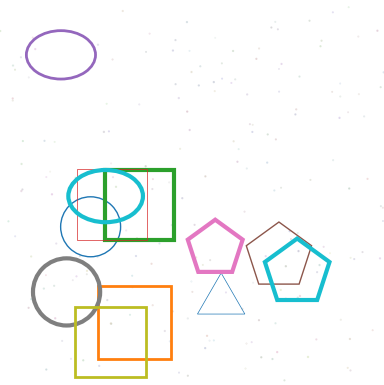[{"shape": "circle", "thickness": 1, "radius": 0.39, "center": [0.235, 0.411]}, {"shape": "triangle", "thickness": 0.5, "radius": 0.36, "center": [0.574, 0.22]}, {"shape": "square", "thickness": 2, "radius": 0.47, "center": [0.35, 0.162]}, {"shape": "square", "thickness": 3, "radius": 0.45, "center": [0.362, 0.468]}, {"shape": "square", "thickness": 0.5, "radius": 0.46, "center": [0.29, 0.469]}, {"shape": "oval", "thickness": 2, "radius": 0.45, "center": [0.158, 0.858]}, {"shape": "pentagon", "thickness": 1, "radius": 0.45, "center": [0.724, 0.334]}, {"shape": "pentagon", "thickness": 3, "radius": 0.37, "center": [0.559, 0.354]}, {"shape": "circle", "thickness": 3, "radius": 0.44, "center": [0.173, 0.242]}, {"shape": "square", "thickness": 2, "radius": 0.46, "center": [0.287, 0.112]}, {"shape": "pentagon", "thickness": 3, "radius": 0.44, "center": [0.772, 0.292]}, {"shape": "oval", "thickness": 3, "radius": 0.48, "center": [0.274, 0.491]}]